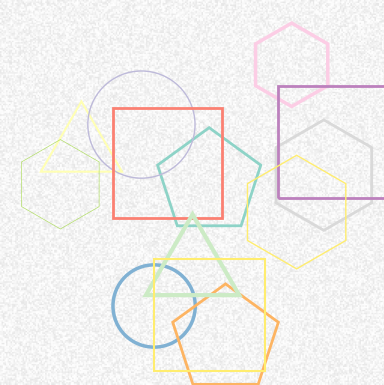[{"shape": "pentagon", "thickness": 2, "radius": 0.7, "center": [0.543, 0.528]}, {"shape": "triangle", "thickness": 1.5, "radius": 0.61, "center": [0.212, 0.615]}, {"shape": "circle", "thickness": 1, "radius": 0.7, "center": [0.367, 0.676]}, {"shape": "square", "thickness": 2, "radius": 0.71, "center": [0.435, 0.577]}, {"shape": "circle", "thickness": 2.5, "radius": 0.53, "center": [0.4, 0.205]}, {"shape": "pentagon", "thickness": 2, "radius": 0.72, "center": [0.586, 0.118]}, {"shape": "hexagon", "thickness": 0.5, "radius": 0.58, "center": [0.157, 0.521]}, {"shape": "hexagon", "thickness": 2.5, "radius": 0.54, "center": [0.758, 0.832]}, {"shape": "hexagon", "thickness": 2, "radius": 0.72, "center": [0.841, 0.545]}, {"shape": "square", "thickness": 2, "radius": 0.73, "center": [0.868, 0.632]}, {"shape": "triangle", "thickness": 3, "radius": 0.7, "center": [0.5, 0.303]}, {"shape": "square", "thickness": 1.5, "radius": 0.72, "center": [0.545, 0.182]}, {"shape": "hexagon", "thickness": 1, "radius": 0.74, "center": [0.771, 0.449]}]